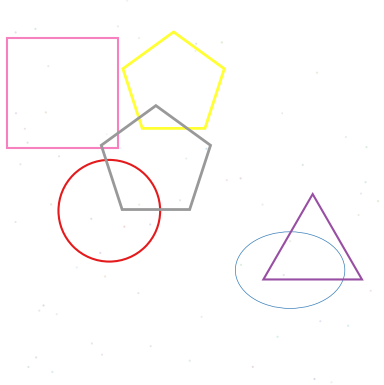[{"shape": "circle", "thickness": 1.5, "radius": 0.66, "center": [0.284, 0.453]}, {"shape": "oval", "thickness": 0.5, "radius": 0.71, "center": [0.753, 0.298]}, {"shape": "triangle", "thickness": 1.5, "radius": 0.74, "center": [0.812, 0.348]}, {"shape": "pentagon", "thickness": 2, "radius": 0.69, "center": [0.451, 0.779]}, {"shape": "square", "thickness": 1.5, "radius": 0.72, "center": [0.163, 0.758]}, {"shape": "pentagon", "thickness": 2, "radius": 0.75, "center": [0.405, 0.576]}]